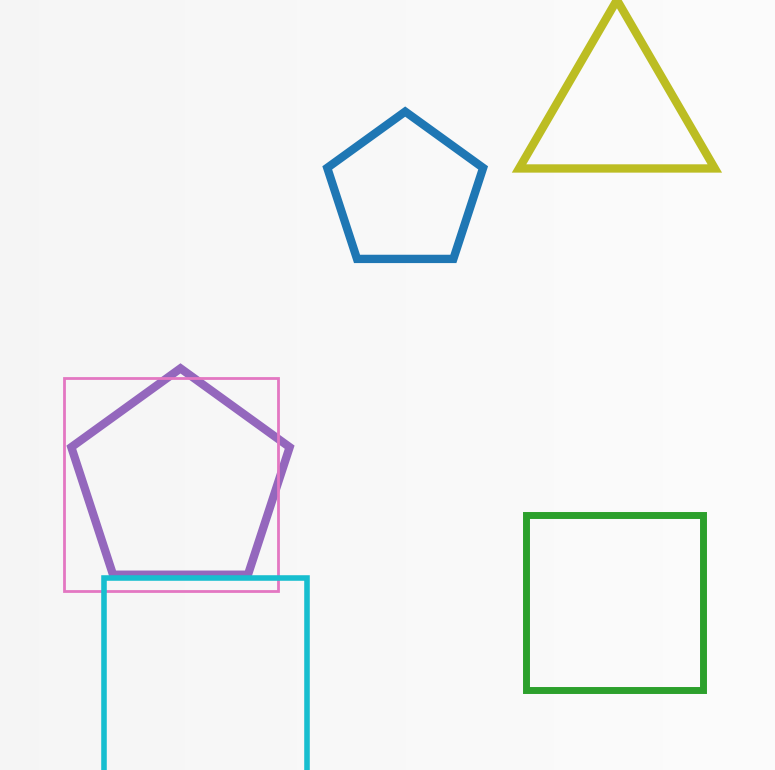[{"shape": "pentagon", "thickness": 3, "radius": 0.53, "center": [0.523, 0.749]}, {"shape": "square", "thickness": 2.5, "radius": 0.57, "center": [0.793, 0.218]}, {"shape": "pentagon", "thickness": 3, "radius": 0.74, "center": [0.233, 0.373]}, {"shape": "square", "thickness": 1, "radius": 0.69, "center": [0.221, 0.371]}, {"shape": "triangle", "thickness": 3, "radius": 0.73, "center": [0.796, 0.854]}, {"shape": "square", "thickness": 2, "radius": 0.65, "center": [0.265, 0.119]}]